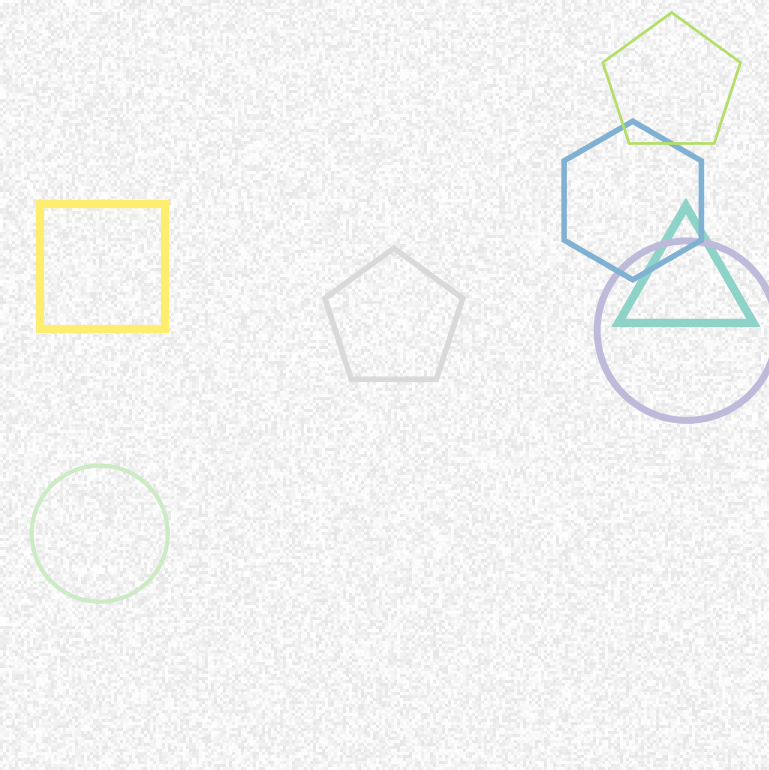[{"shape": "triangle", "thickness": 3, "radius": 0.51, "center": [0.891, 0.631]}, {"shape": "circle", "thickness": 2.5, "radius": 0.58, "center": [0.892, 0.571]}, {"shape": "hexagon", "thickness": 2, "radius": 0.51, "center": [0.822, 0.74]}, {"shape": "pentagon", "thickness": 1, "radius": 0.47, "center": [0.872, 0.89]}, {"shape": "pentagon", "thickness": 2, "radius": 0.47, "center": [0.511, 0.584]}, {"shape": "circle", "thickness": 1.5, "radius": 0.44, "center": [0.13, 0.307]}, {"shape": "square", "thickness": 3, "radius": 0.41, "center": [0.133, 0.654]}]